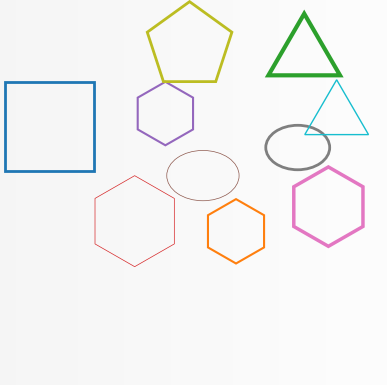[{"shape": "square", "thickness": 2, "radius": 0.58, "center": [0.128, 0.672]}, {"shape": "hexagon", "thickness": 1.5, "radius": 0.42, "center": [0.609, 0.399]}, {"shape": "triangle", "thickness": 3, "radius": 0.53, "center": [0.785, 0.858]}, {"shape": "hexagon", "thickness": 0.5, "radius": 0.59, "center": [0.348, 0.426]}, {"shape": "hexagon", "thickness": 1.5, "radius": 0.41, "center": [0.427, 0.705]}, {"shape": "oval", "thickness": 0.5, "radius": 0.47, "center": [0.524, 0.544]}, {"shape": "hexagon", "thickness": 2.5, "radius": 0.52, "center": [0.847, 0.463]}, {"shape": "oval", "thickness": 2, "radius": 0.41, "center": [0.768, 0.617]}, {"shape": "pentagon", "thickness": 2, "radius": 0.57, "center": [0.489, 0.881]}, {"shape": "triangle", "thickness": 1, "radius": 0.47, "center": [0.869, 0.698]}]